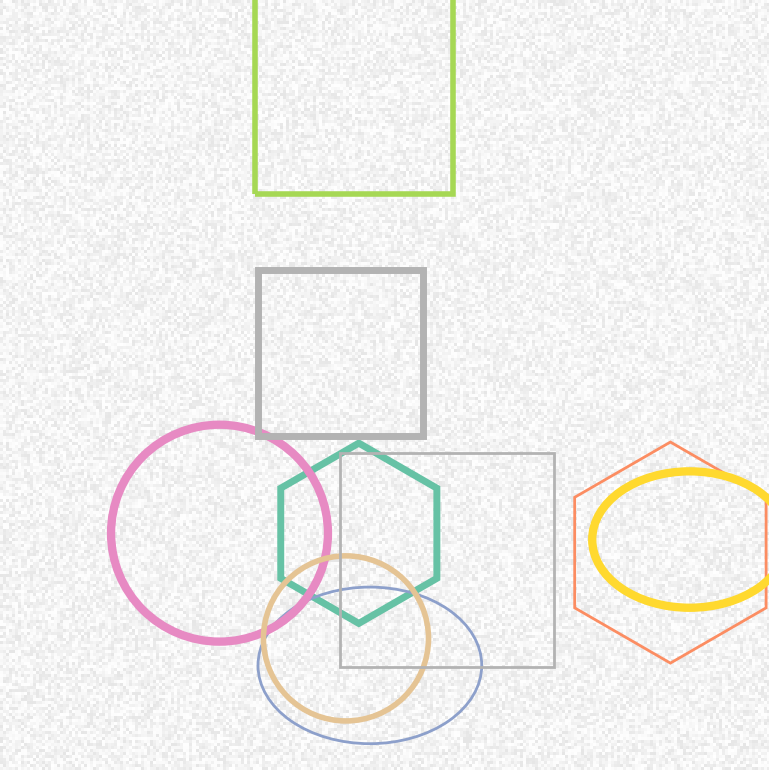[{"shape": "hexagon", "thickness": 2.5, "radius": 0.59, "center": [0.466, 0.307]}, {"shape": "hexagon", "thickness": 1, "radius": 0.72, "center": [0.871, 0.282]}, {"shape": "oval", "thickness": 1, "radius": 0.73, "center": [0.48, 0.136]}, {"shape": "circle", "thickness": 3, "radius": 0.7, "center": [0.285, 0.308]}, {"shape": "square", "thickness": 2, "radius": 0.64, "center": [0.46, 0.876]}, {"shape": "oval", "thickness": 3, "radius": 0.63, "center": [0.896, 0.299]}, {"shape": "circle", "thickness": 2, "radius": 0.54, "center": [0.449, 0.171]}, {"shape": "square", "thickness": 2.5, "radius": 0.54, "center": [0.442, 0.541]}, {"shape": "square", "thickness": 1, "radius": 0.69, "center": [0.58, 0.273]}]